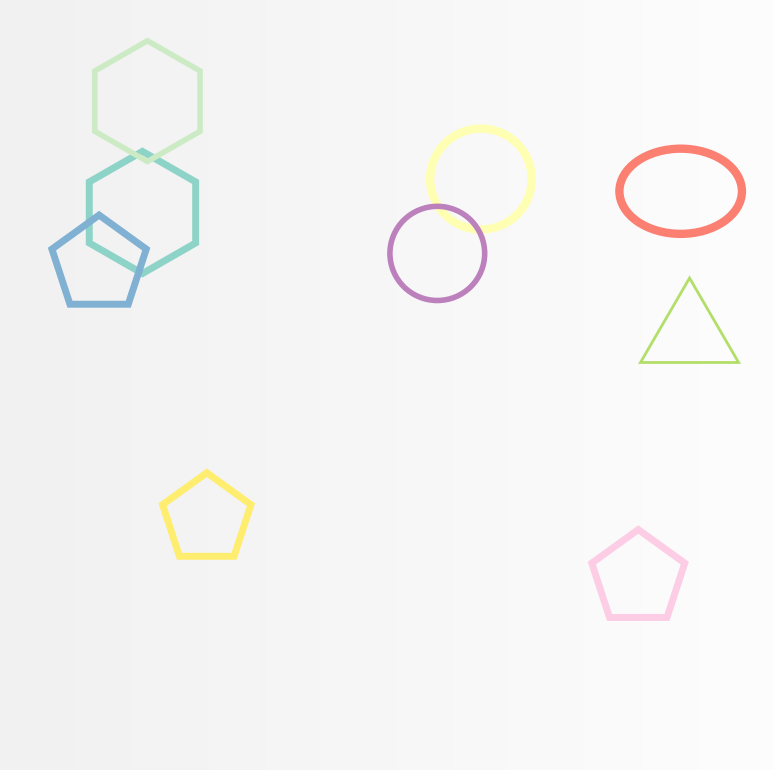[{"shape": "hexagon", "thickness": 2.5, "radius": 0.4, "center": [0.184, 0.724]}, {"shape": "circle", "thickness": 3, "radius": 0.33, "center": [0.621, 0.767]}, {"shape": "oval", "thickness": 3, "radius": 0.4, "center": [0.878, 0.752]}, {"shape": "pentagon", "thickness": 2.5, "radius": 0.32, "center": [0.128, 0.657]}, {"shape": "triangle", "thickness": 1, "radius": 0.37, "center": [0.89, 0.566]}, {"shape": "pentagon", "thickness": 2.5, "radius": 0.32, "center": [0.824, 0.249]}, {"shape": "circle", "thickness": 2, "radius": 0.31, "center": [0.564, 0.671]}, {"shape": "hexagon", "thickness": 2, "radius": 0.39, "center": [0.19, 0.869]}, {"shape": "pentagon", "thickness": 2.5, "radius": 0.3, "center": [0.267, 0.326]}]